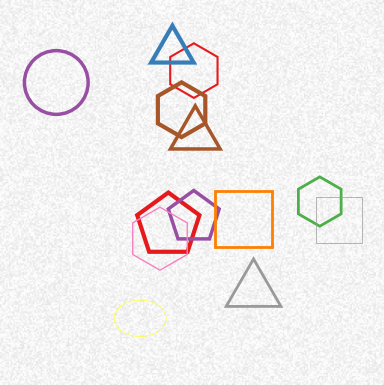[{"shape": "pentagon", "thickness": 3, "radius": 0.43, "center": [0.437, 0.415]}, {"shape": "hexagon", "thickness": 1.5, "radius": 0.35, "center": [0.504, 0.817]}, {"shape": "triangle", "thickness": 3, "radius": 0.32, "center": [0.448, 0.869]}, {"shape": "hexagon", "thickness": 2, "radius": 0.32, "center": [0.831, 0.477]}, {"shape": "circle", "thickness": 2.5, "radius": 0.41, "center": [0.146, 0.786]}, {"shape": "pentagon", "thickness": 2.5, "radius": 0.35, "center": [0.503, 0.436]}, {"shape": "square", "thickness": 2, "radius": 0.37, "center": [0.632, 0.431]}, {"shape": "oval", "thickness": 0.5, "radius": 0.34, "center": [0.364, 0.173]}, {"shape": "hexagon", "thickness": 3, "radius": 0.36, "center": [0.472, 0.715]}, {"shape": "triangle", "thickness": 2.5, "radius": 0.37, "center": [0.507, 0.65]}, {"shape": "hexagon", "thickness": 1, "radius": 0.41, "center": [0.416, 0.38]}, {"shape": "triangle", "thickness": 2, "radius": 0.41, "center": [0.659, 0.245]}, {"shape": "square", "thickness": 0.5, "radius": 0.3, "center": [0.88, 0.428]}]